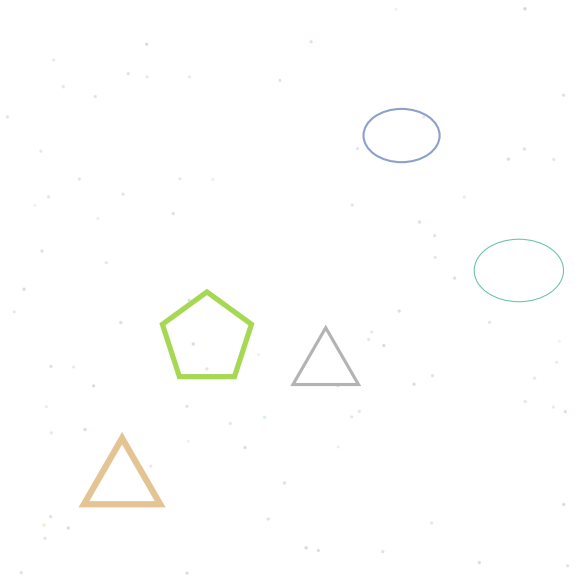[{"shape": "oval", "thickness": 0.5, "radius": 0.39, "center": [0.898, 0.531]}, {"shape": "oval", "thickness": 1, "radius": 0.33, "center": [0.695, 0.764]}, {"shape": "pentagon", "thickness": 2.5, "radius": 0.41, "center": [0.358, 0.413]}, {"shape": "triangle", "thickness": 3, "radius": 0.38, "center": [0.211, 0.164]}, {"shape": "triangle", "thickness": 1.5, "radius": 0.33, "center": [0.564, 0.366]}]